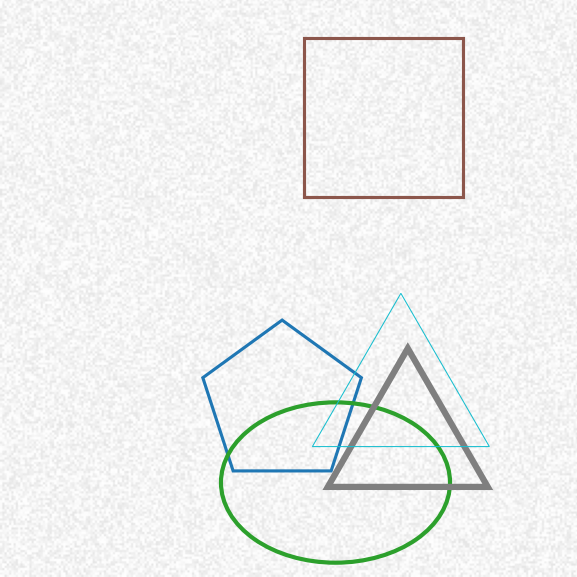[{"shape": "pentagon", "thickness": 1.5, "radius": 0.72, "center": [0.489, 0.3]}, {"shape": "oval", "thickness": 2, "radius": 0.99, "center": [0.581, 0.164]}, {"shape": "square", "thickness": 1.5, "radius": 0.69, "center": [0.664, 0.796]}, {"shape": "triangle", "thickness": 3, "radius": 0.8, "center": [0.706, 0.236]}, {"shape": "triangle", "thickness": 0.5, "radius": 0.88, "center": [0.694, 0.314]}]